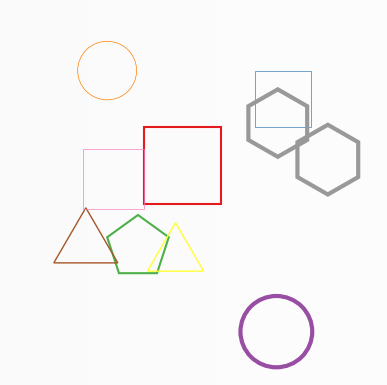[{"shape": "square", "thickness": 1.5, "radius": 0.5, "center": [0.471, 0.571]}, {"shape": "square", "thickness": 0.5, "radius": 0.36, "center": [0.731, 0.743]}, {"shape": "pentagon", "thickness": 1.5, "radius": 0.42, "center": [0.356, 0.358]}, {"shape": "circle", "thickness": 3, "radius": 0.46, "center": [0.713, 0.139]}, {"shape": "circle", "thickness": 0.5, "radius": 0.38, "center": [0.277, 0.817]}, {"shape": "triangle", "thickness": 1, "radius": 0.42, "center": [0.453, 0.338]}, {"shape": "triangle", "thickness": 1, "radius": 0.48, "center": [0.221, 0.365]}, {"shape": "square", "thickness": 0.5, "radius": 0.39, "center": [0.293, 0.536]}, {"shape": "hexagon", "thickness": 3, "radius": 0.45, "center": [0.846, 0.585]}, {"shape": "hexagon", "thickness": 3, "radius": 0.44, "center": [0.717, 0.68]}]